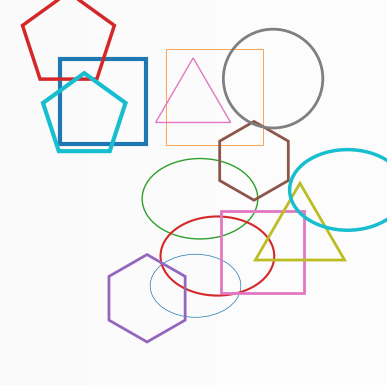[{"shape": "oval", "thickness": 0.5, "radius": 0.58, "center": [0.505, 0.258]}, {"shape": "square", "thickness": 3, "radius": 0.55, "center": [0.265, 0.736]}, {"shape": "square", "thickness": 0.5, "radius": 0.63, "center": [0.554, 0.748]}, {"shape": "oval", "thickness": 1, "radius": 0.75, "center": [0.516, 0.484]}, {"shape": "oval", "thickness": 1.5, "radius": 0.73, "center": [0.561, 0.335]}, {"shape": "pentagon", "thickness": 2.5, "radius": 0.62, "center": [0.177, 0.895]}, {"shape": "hexagon", "thickness": 2, "radius": 0.57, "center": [0.379, 0.225]}, {"shape": "hexagon", "thickness": 2, "radius": 0.51, "center": [0.655, 0.582]}, {"shape": "triangle", "thickness": 1, "radius": 0.56, "center": [0.498, 0.738]}, {"shape": "square", "thickness": 2, "radius": 0.54, "center": [0.678, 0.345]}, {"shape": "circle", "thickness": 2, "radius": 0.64, "center": [0.705, 0.796]}, {"shape": "triangle", "thickness": 2, "radius": 0.66, "center": [0.774, 0.391]}, {"shape": "oval", "thickness": 2.5, "radius": 0.75, "center": [0.897, 0.507]}, {"shape": "pentagon", "thickness": 3, "radius": 0.56, "center": [0.217, 0.698]}]